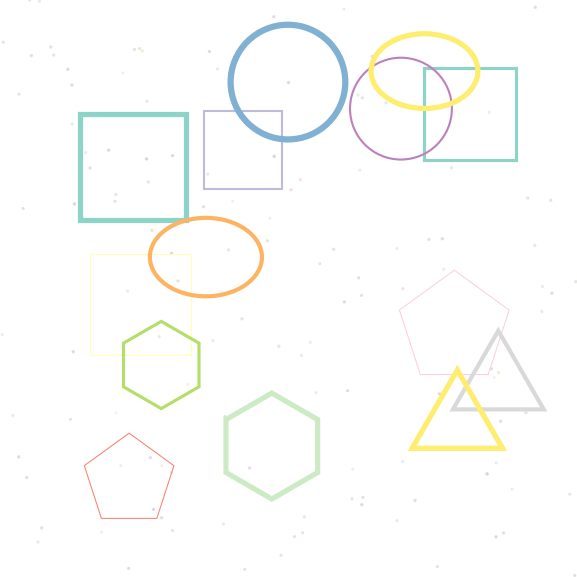[{"shape": "square", "thickness": 1.5, "radius": 0.4, "center": [0.814, 0.801]}, {"shape": "square", "thickness": 2.5, "radius": 0.46, "center": [0.23, 0.71]}, {"shape": "square", "thickness": 0.5, "radius": 0.44, "center": [0.243, 0.472]}, {"shape": "square", "thickness": 1, "radius": 0.34, "center": [0.421, 0.74]}, {"shape": "pentagon", "thickness": 0.5, "radius": 0.41, "center": [0.224, 0.168]}, {"shape": "circle", "thickness": 3, "radius": 0.5, "center": [0.499, 0.857]}, {"shape": "oval", "thickness": 2, "radius": 0.49, "center": [0.357, 0.554]}, {"shape": "hexagon", "thickness": 1.5, "radius": 0.38, "center": [0.279, 0.367]}, {"shape": "pentagon", "thickness": 0.5, "radius": 0.5, "center": [0.787, 0.431]}, {"shape": "triangle", "thickness": 2, "radius": 0.45, "center": [0.863, 0.336]}, {"shape": "circle", "thickness": 1, "radius": 0.44, "center": [0.694, 0.811]}, {"shape": "hexagon", "thickness": 2.5, "radius": 0.46, "center": [0.471, 0.227]}, {"shape": "triangle", "thickness": 2.5, "radius": 0.45, "center": [0.792, 0.268]}, {"shape": "oval", "thickness": 2.5, "radius": 0.46, "center": [0.735, 0.876]}]